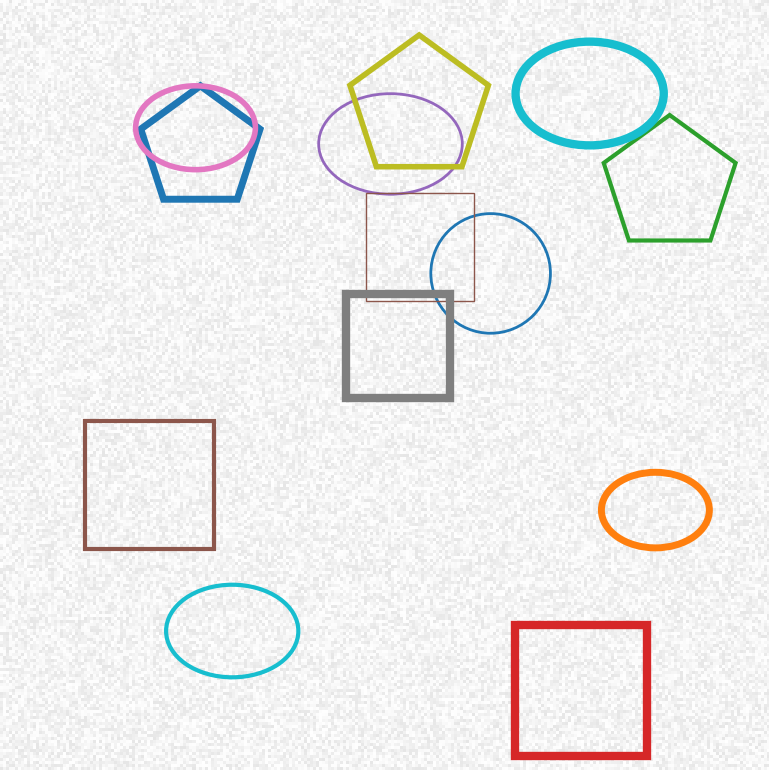[{"shape": "circle", "thickness": 1, "radius": 0.39, "center": [0.637, 0.645]}, {"shape": "pentagon", "thickness": 2.5, "radius": 0.41, "center": [0.26, 0.807]}, {"shape": "oval", "thickness": 2.5, "radius": 0.35, "center": [0.851, 0.338]}, {"shape": "pentagon", "thickness": 1.5, "radius": 0.45, "center": [0.87, 0.761]}, {"shape": "square", "thickness": 3, "radius": 0.43, "center": [0.755, 0.103]}, {"shape": "oval", "thickness": 1, "radius": 0.47, "center": [0.507, 0.813]}, {"shape": "square", "thickness": 0.5, "radius": 0.35, "center": [0.545, 0.68]}, {"shape": "square", "thickness": 1.5, "radius": 0.42, "center": [0.194, 0.37]}, {"shape": "oval", "thickness": 2, "radius": 0.39, "center": [0.254, 0.834]}, {"shape": "square", "thickness": 3, "radius": 0.34, "center": [0.517, 0.55]}, {"shape": "pentagon", "thickness": 2, "radius": 0.47, "center": [0.544, 0.86]}, {"shape": "oval", "thickness": 1.5, "radius": 0.43, "center": [0.302, 0.18]}, {"shape": "oval", "thickness": 3, "radius": 0.48, "center": [0.766, 0.879]}]